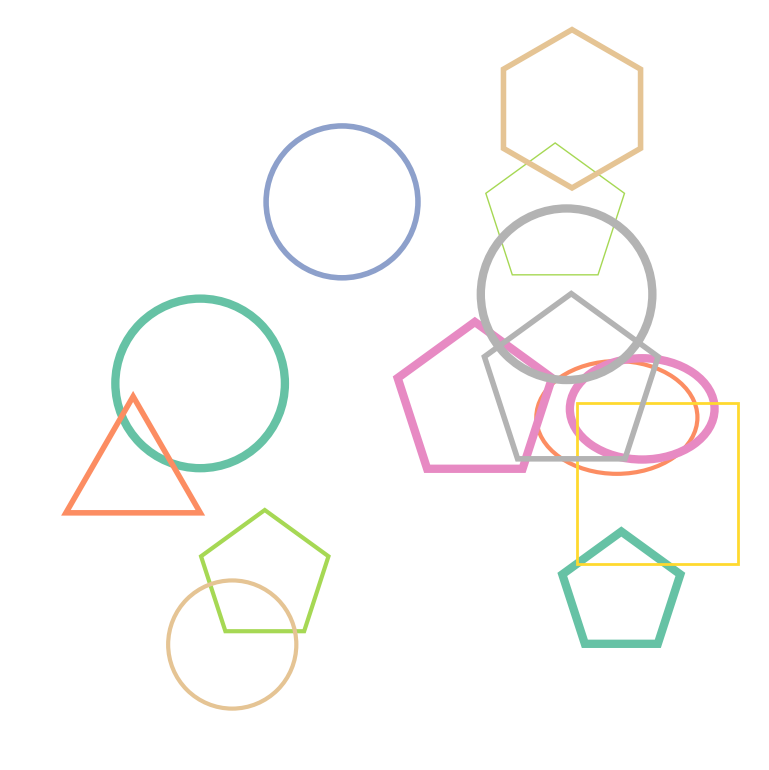[{"shape": "circle", "thickness": 3, "radius": 0.55, "center": [0.26, 0.502]}, {"shape": "pentagon", "thickness": 3, "radius": 0.4, "center": [0.807, 0.229]}, {"shape": "triangle", "thickness": 2, "radius": 0.5, "center": [0.173, 0.384]}, {"shape": "oval", "thickness": 1.5, "radius": 0.52, "center": [0.801, 0.458]}, {"shape": "circle", "thickness": 2, "radius": 0.49, "center": [0.444, 0.738]}, {"shape": "pentagon", "thickness": 3, "radius": 0.53, "center": [0.617, 0.476]}, {"shape": "oval", "thickness": 3, "radius": 0.47, "center": [0.834, 0.469]}, {"shape": "pentagon", "thickness": 1.5, "radius": 0.44, "center": [0.344, 0.251]}, {"shape": "pentagon", "thickness": 0.5, "radius": 0.47, "center": [0.721, 0.72]}, {"shape": "square", "thickness": 1, "radius": 0.52, "center": [0.854, 0.372]}, {"shape": "hexagon", "thickness": 2, "radius": 0.51, "center": [0.743, 0.859]}, {"shape": "circle", "thickness": 1.5, "radius": 0.42, "center": [0.302, 0.163]}, {"shape": "pentagon", "thickness": 2, "radius": 0.59, "center": [0.742, 0.5]}, {"shape": "circle", "thickness": 3, "radius": 0.56, "center": [0.736, 0.618]}]